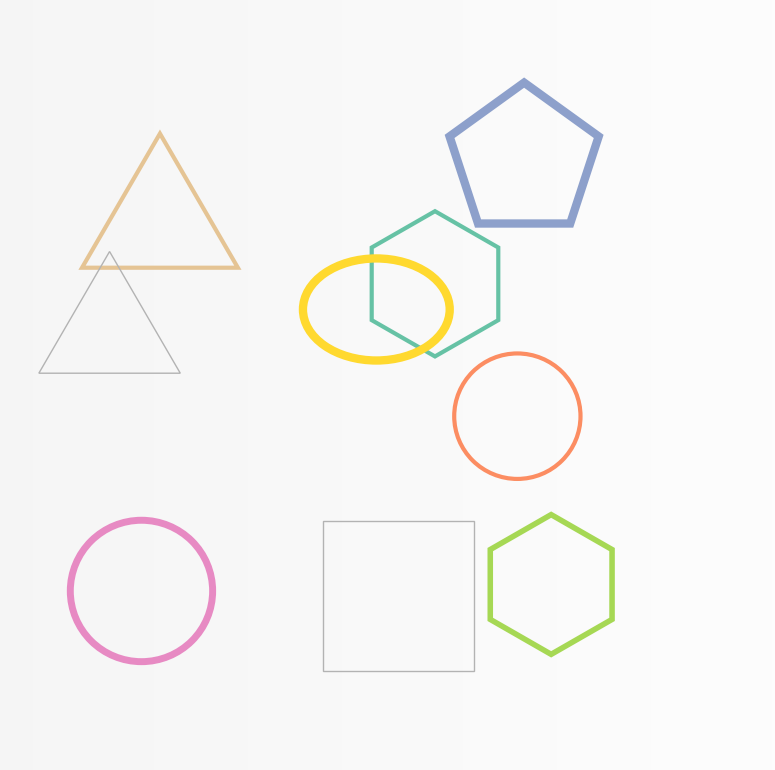[{"shape": "hexagon", "thickness": 1.5, "radius": 0.47, "center": [0.561, 0.631]}, {"shape": "circle", "thickness": 1.5, "radius": 0.41, "center": [0.668, 0.459]}, {"shape": "pentagon", "thickness": 3, "radius": 0.51, "center": [0.676, 0.792]}, {"shape": "circle", "thickness": 2.5, "radius": 0.46, "center": [0.183, 0.233]}, {"shape": "hexagon", "thickness": 2, "radius": 0.45, "center": [0.711, 0.241]}, {"shape": "oval", "thickness": 3, "radius": 0.47, "center": [0.486, 0.598]}, {"shape": "triangle", "thickness": 1.5, "radius": 0.58, "center": [0.206, 0.71]}, {"shape": "square", "thickness": 0.5, "radius": 0.49, "center": [0.514, 0.226]}, {"shape": "triangle", "thickness": 0.5, "radius": 0.53, "center": [0.141, 0.568]}]